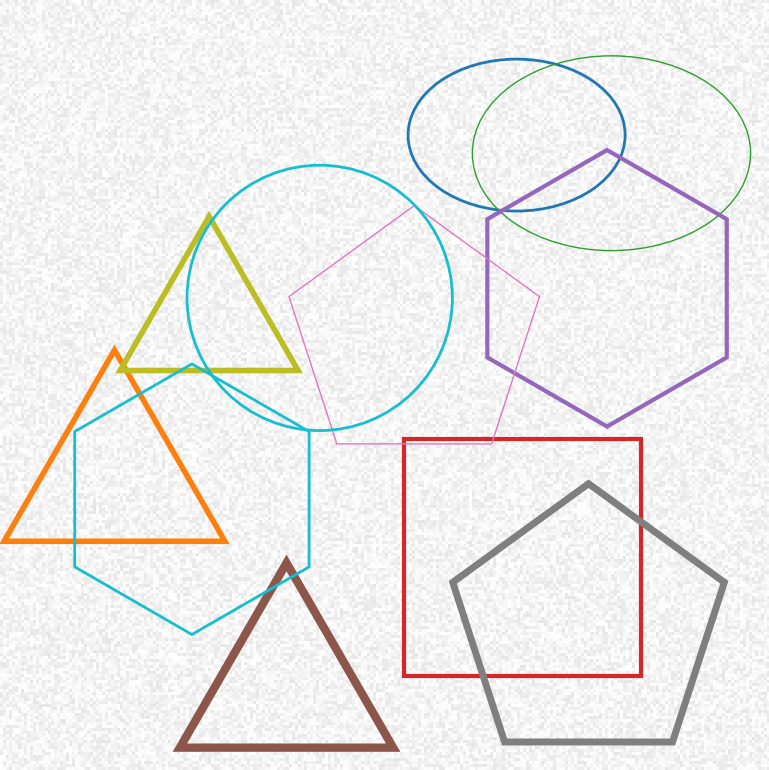[{"shape": "oval", "thickness": 1, "radius": 0.7, "center": [0.671, 0.825]}, {"shape": "triangle", "thickness": 2, "radius": 0.83, "center": [0.149, 0.38]}, {"shape": "oval", "thickness": 0.5, "radius": 0.9, "center": [0.794, 0.801]}, {"shape": "square", "thickness": 1.5, "radius": 0.77, "center": [0.679, 0.276]}, {"shape": "hexagon", "thickness": 1.5, "radius": 0.9, "center": [0.788, 0.626]}, {"shape": "triangle", "thickness": 3, "radius": 0.8, "center": [0.372, 0.109]}, {"shape": "pentagon", "thickness": 0.5, "radius": 0.86, "center": [0.538, 0.562]}, {"shape": "pentagon", "thickness": 2.5, "radius": 0.93, "center": [0.764, 0.186]}, {"shape": "triangle", "thickness": 2, "radius": 0.67, "center": [0.272, 0.586]}, {"shape": "hexagon", "thickness": 1, "radius": 0.88, "center": [0.249, 0.352]}, {"shape": "circle", "thickness": 1, "radius": 0.86, "center": [0.415, 0.613]}]